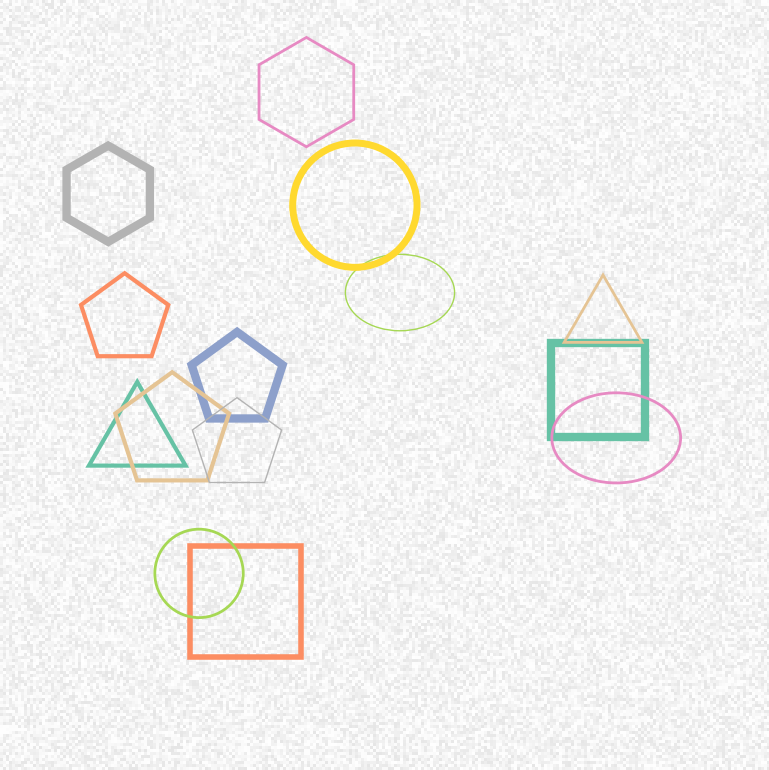[{"shape": "triangle", "thickness": 1.5, "radius": 0.36, "center": [0.178, 0.432]}, {"shape": "square", "thickness": 3, "radius": 0.3, "center": [0.777, 0.493]}, {"shape": "square", "thickness": 2, "radius": 0.36, "center": [0.319, 0.219]}, {"shape": "pentagon", "thickness": 1.5, "radius": 0.3, "center": [0.162, 0.586]}, {"shape": "pentagon", "thickness": 3, "radius": 0.31, "center": [0.308, 0.507]}, {"shape": "hexagon", "thickness": 1, "radius": 0.36, "center": [0.398, 0.88]}, {"shape": "oval", "thickness": 1, "radius": 0.42, "center": [0.8, 0.431]}, {"shape": "circle", "thickness": 1, "radius": 0.29, "center": [0.258, 0.255]}, {"shape": "oval", "thickness": 0.5, "radius": 0.35, "center": [0.519, 0.62]}, {"shape": "circle", "thickness": 2.5, "radius": 0.4, "center": [0.461, 0.734]}, {"shape": "triangle", "thickness": 1, "radius": 0.29, "center": [0.783, 0.585]}, {"shape": "pentagon", "thickness": 1.5, "radius": 0.39, "center": [0.224, 0.439]}, {"shape": "hexagon", "thickness": 3, "radius": 0.31, "center": [0.141, 0.748]}, {"shape": "pentagon", "thickness": 0.5, "radius": 0.3, "center": [0.308, 0.423]}]